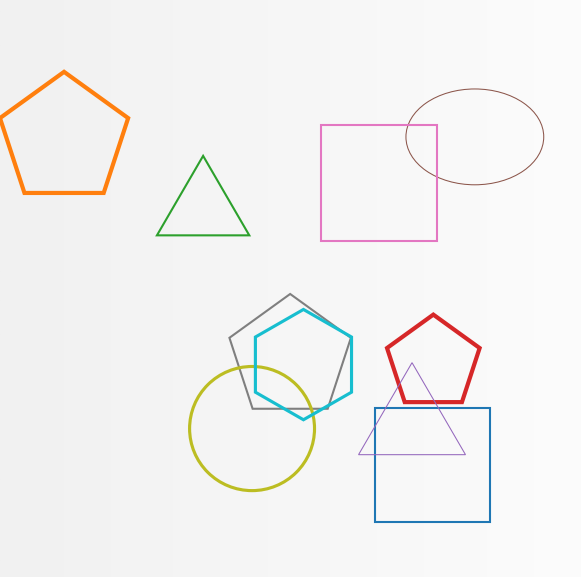[{"shape": "square", "thickness": 1, "radius": 0.49, "center": [0.745, 0.194]}, {"shape": "pentagon", "thickness": 2, "radius": 0.58, "center": [0.11, 0.759]}, {"shape": "triangle", "thickness": 1, "radius": 0.46, "center": [0.349, 0.637]}, {"shape": "pentagon", "thickness": 2, "radius": 0.42, "center": [0.746, 0.371]}, {"shape": "triangle", "thickness": 0.5, "radius": 0.53, "center": [0.709, 0.265]}, {"shape": "oval", "thickness": 0.5, "radius": 0.59, "center": [0.817, 0.762]}, {"shape": "square", "thickness": 1, "radius": 0.5, "center": [0.652, 0.682]}, {"shape": "pentagon", "thickness": 1, "radius": 0.55, "center": [0.499, 0.38]}, {"shape": "circle", "thickness": 1.5, "radius": 0.54, "center": [0.434, 0.257]}, {"shape": "hexagon", "thickness": 1.5, "radius": 0.48, "center": [0.522, 0.368]}]